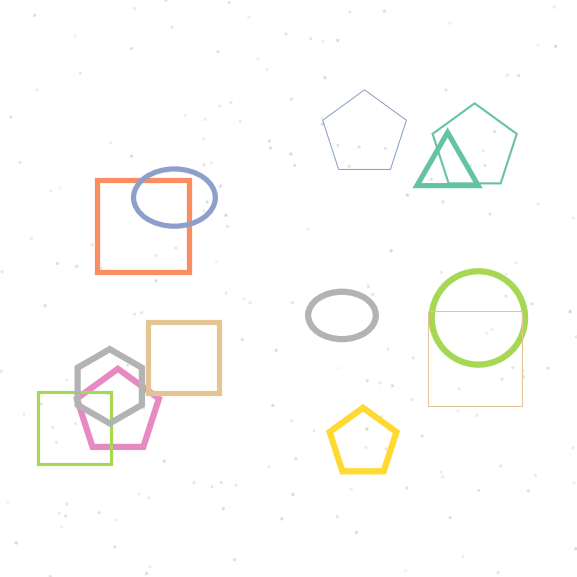[{"shape": "pentagon", "thickness": 1, "radius": 0.38, "center": [0.822, 0.744]}, {"shape": "triangle", "thickness": 2.5, "radius": 0.31, "center": [0.775, 0.708]}, {"shape": "square", "thickness": 2.5, "radius": 0.4, "center": [0.247, 0.608]}, {"shape": "oval", "thickness": 2.5, "radius": 0.35, "center": [0.302, 0.657]}, {"shape": "pentagon", "thickness": 0.5, "radius": 0.38, "center": [0.631, 0.767]}, {"shape": "pentagon", "thickness": 3, "radius": 0.37, "center": [0.204, 0.286]}, {"shape": "circle", "thickness": 3, "radius": 0.4, "center": [0.828, 0.449]}, {"shape": "square", "thickness": 1.5, "radius": 0.32, "center": [0.129, 0.258]}, {"shape": "pentagon", "thickness": 3, "radius": 0.3, "center": [0.629, 0.232]}, {"shape": "square", "thickness": 0.5, "radius": 0.41, "center": [0.823, 0.378]}, {"shape": "square", "thickness": 2.5, "radius": 0.31, "center": [0.317, 0.379]}, {"shape": "hexagon", "thickness": 3, "radius": 0.32, "center": [0.19, 0.33]}, {"shape": "oval", "thickness": 3, "radius": 0.29, "center": [0.592, 0.453]}]